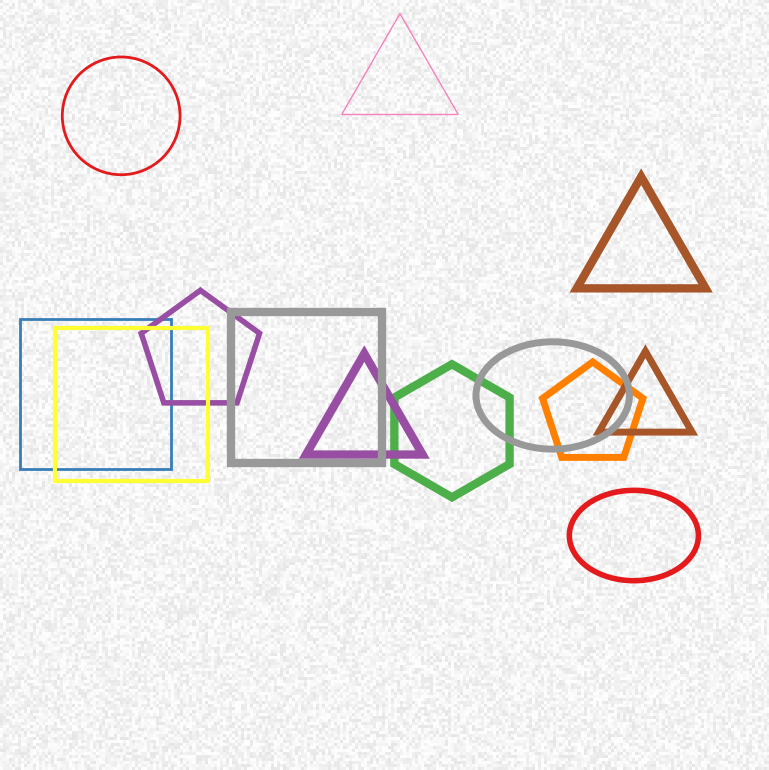[{"shape": "oval", "thickness": 2, "radius": 0.42, "center": [0.823, 0.305]}, {"shape": "circle", "thickness": 1, "radius": 0.38, "center": [0.157, 0.85]}, {"shape": "square", "thickness": 1, "radius": 0.49, "center": [0.124, 0.488]}, {"shape": "hexagon", "thickness": 3, "radius": 0.43, "center": [0.587, 0.441]}, {"shape": "pentagon", "thickness": 2, "radius": 0.4, "center": [0.26, 0.542]}, {"shape": "triangle", "thickness": 3, "radius": 0.44, "center": [0.473, 0.453]}, {"shape": "pentagon", "thickness": 2.5, "radius": 0.34, "center": [0.77, 0.461]}, {"shape": "square", "thickness": 1.5, "radius": 0.5, "center": [0.171, 0.475]}, {"shape": "triangle", "thickness": 3, "radius": 0.48, "center": [0.833, 0.674]}, {"shape": "triangle", "thickness": 2.5, "radius": 0.35, "center": [0.838, 0.474]}, {"shape": "triangle", "thickness": 0.5, "radius": 0.44, "center": [0.519, 0.895]}, {"shape": "oval", "thickness": 2.5, "radius": 0.5, "center": [0.718, 0.486]}, {"shape": "square", "thickness": 3, "radius": 0.49, "center": [0.398, 0.497]}]